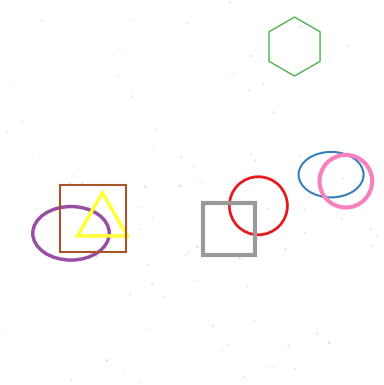[{"shape": "circle", "thickness": 2, "radius": 0.38, "center": [0.671, 0.466]}, {"shape": "oval", "thickness": 1.5, "radius": 0.42, "center": [0.86, 0.546]}, {"shape": "hexagon", "thickness": 1, "radius": 0.38, "center": [0.765, 0.879]}, {"shape": "oval", "thickness": 2.5, "radius": 0.5, "center": [0.184, 0.394]}, {"shape": "triangle", "thickness": 2.5, "radius": 0.37, "center": [0.266, 0.425]}, {"shape": "square", "thickness": 1.5, "radius": 0.43, "center": [0.242, 0.433]}, {"shape": "circle", "thickness": 3, "radius": 0.34, "center": [0.898, 0.529]}, {"shape": "square", "thickness": 3, "radius": 0.34, "center": [0.595, 0.406]}]